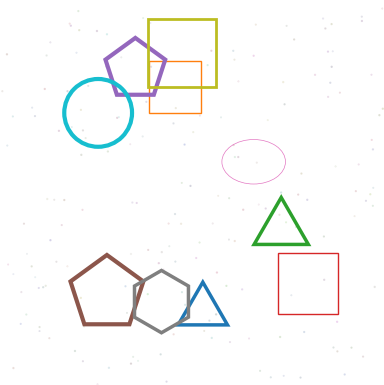[{"shape": "triangle", "thickness": 2.5, "radius": 0.37, "center": [0.527, 0.193]}, {"shape": "square", "thickness": 1, "radius": 0.34, "center": [0.455, 0.774]}, {"shape": "triangle", "thickness": 2.5, "radius": 0.41, "center": [0.73, 0.406]}, {"shape": "square", "thickness": 1, "radius": 0.39, "center": [0.8, 0.264]}, {"shape": "pentagon", "thickness": 3, "radius": 0.41, "center": [0.352, 0.82]}, {"shape": "pentagon", "thickness": 3, "radius": 0.5, "center": [0.278, 0.238]}, {"shape": "oval", "thickness": 0.5, "radius": 0.41, "center": [0.659, 0.58]}, {"shape": "hexagon", "thickness": 2.5, "radius": 0.4, "center": [0.419, 0.217]}, {"shape": "square", "thickness": 2, "radius": 0.44, "center": [0.473, 0.862]}, {"shape": "circle", "thickness": 3, "radius": 0.44, "center": [0.255, 0.707]}]